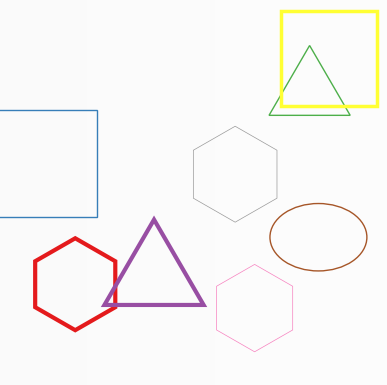[{"shape": "hexagon", "thickness": 3, "radius": 0.6, "center": [0.194, 0.262]}, {"shape": "square", "thickness": 1, "radius": 0.69, "center": [0.113, 0.575]}, {"shape": "triangle", "thickness": 1, "radius": 0.6, "center": [0.799, 0.761]}, {"shape": "triangle", "thickness": 3, "radius": 0.74, "center": [0.397, 0.282]}, {"shape": "square", "thickness": 2.5, "radius": 0.62, "center": [0.849, 0.849]}, {"shape": "oval", "thickness": 1, "radius": 0.63, "center": [0.822, 0.384]}, {"shape": "hexagon", "thickness": 0.5, "radius": 0.57, "center": [0.657, 0.2]}, {"shape": "hexagon", "thickness": 0.5, "radius": 0.62, "center": [0.607, 0.547]}]